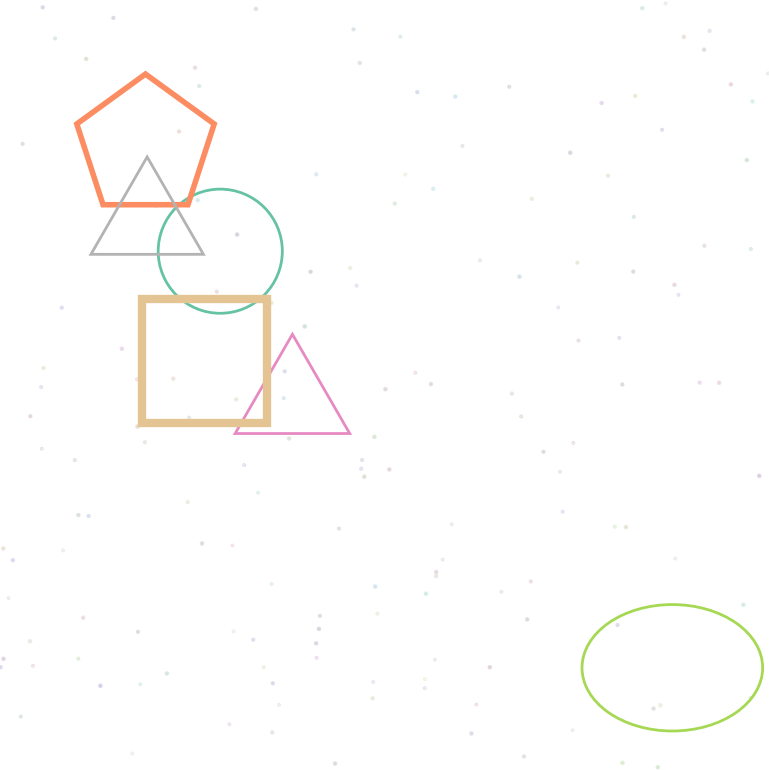[{"shape": "circle", "thickness": 1, "radius": 0.4, "center": [0.286, 0.674]}, {"shape": "pentagon", "thickness": 2, "radius": 0.47, "center": [0.189, 0.81]}, {"shape": "triangle", "thickness": 1, "radius": 0.43, "center": [0.38, 0.48]}, {"shape": "oval", "thickness": 1, "radius": 0.59, "center": [0.873, 0.133]}, {"shape": "square", "thickness": 3, "radius": 0.4, "center": [0.265, 0.531]}, {"shape": "triangle", "thickness": 1, "radius": 0.42, "center": [0.191, 0.712]}]